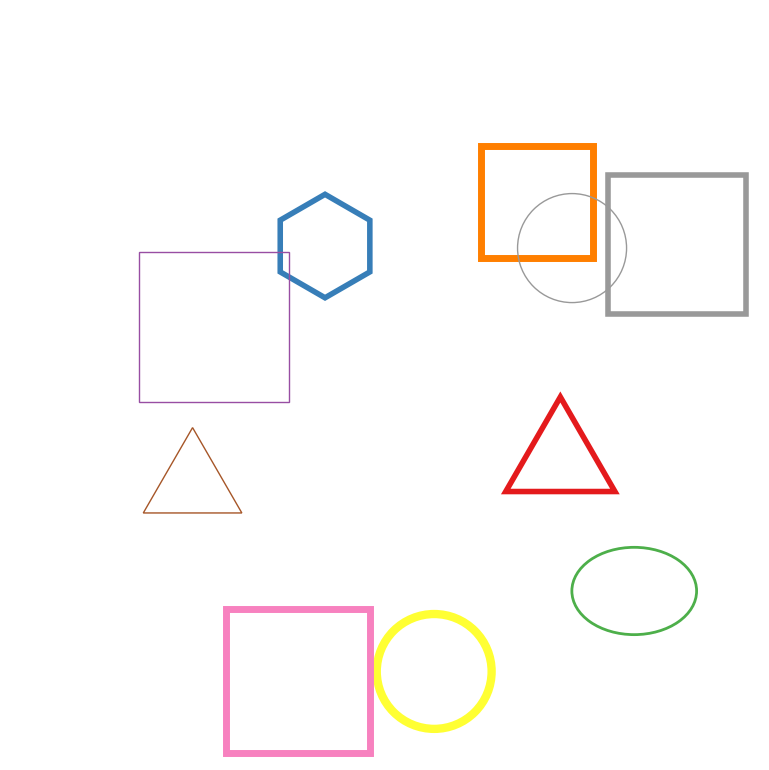[{"shape": "triangle", "thickness": 2, "radius": 0.41, "center": [0.728, 0.403]}, {"shape": "hexagon", "thickness": 2, "radius": 0.34, "center": [0.422, 0.68]}, {"shape": "oval", "thickness": 1, "radius": 0.4, "center": [0.824, 0.232]}, {"shape": "square", "thickness": 0.5, "radius": 0.49, "center": [0.278, 0.576]}, {"shape": "square", "thickness": 2.5, "radius": 0.36, "center": [0.697, 0.737]}, {"shape": "circle", "thickness": 3, "radius": 0.37, "center": [0.564, 0.128]}, {"shape": "triangle", "thickness": 0.5, "radius": 0.37, "center": [0.25, 0.371]}, {"shape": "square", "thickness": 2.5, "radius": 0.47, "center": [0.387, 0.116]}, {"shape": "circle", "thickness": 0.5, "radius": 0.35, "center": [0.743, 0.678]}, {"shape": "square", "thickness": 2, "radius": 0.45, "center": [0.879, 0.682]}]